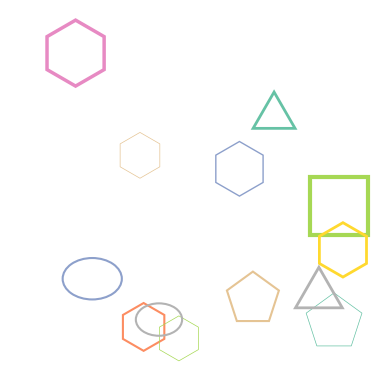[{"shape": "pentagon", "thickness": 0.5, "radius": 0.38, "center": [0.868, 0.163]}, {"shape": "triangle", "thickness": 2, "radius": 0.31, "center": [0.712, 0.698]}, {"shape": "hexagon", "thickness": 1.5, "radius": 0.31, "center": [0.373, 0.151]}, {"shape": "hexagon", "thickness": 1, "radius": 0.35, "center": [0.622, 0.562]}, {"shape": "oval", "thickness": 1.5, "radius": 0.38, "center": [0.24, 0.276]}, {"shape": "hexagon", "thickness": 2.5, "radius": 0.43, "center": [0.196, 0.862]}, {"shape": "square", "thickness": 3, "radius": 0.38, "center": [0.881, 0.465]}, {"shape": "hexagon", "thickness": 0.5, "radius": 0.29, "center": [0.465, 0.121]}, {"shape": "hexagon", "thickness": 2, "radius": 0.35, "center": [0.891, 0.351]}, {"shape": "pentagon", "thickness": 1.5, "radius": 0.36, "center": [0.657, 0.224]}, {"shape": "hexagon", "thickness": 0.5, "radius": 0.3, "center": [0.364, 0.597]}, {"shape": "oval", "thickness": 1.5, "radius": 0.3, "center": [0.413, 0.17]}, {"shape": "triangle", "thickness": 2, "radius": 0.35, "center": [0.828, 0.236]}]